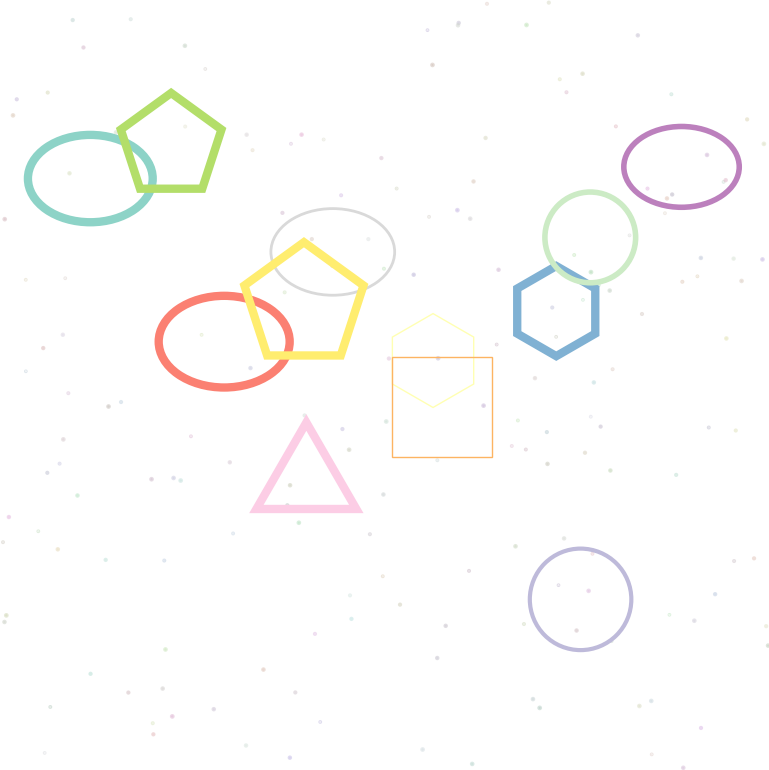[{"shape": "oval", "thickness": 3, "radius": 0.41, "center": [0.117, 0.768]}, {"shape": "hexagon", "thickness": 0.5, "radius": 0.3, "center": [0.562, 0.532]}, {"shape": "circle", "thickness": 1.5, "radius": 0.33, "center": [0.754, 0.222]}, {"shape": "oval", "thickness": 3, "radius": 0.43, "center": [0.291, 0.556]}, {"shape": "hexagon", "thickness": 3, "radius": 0.29, "center": [0.722, 0.596]}, {"shape": "square", "thickness": 0.5, "radius": 0.32, "center": [0.574, 0.472]}, {"shape": "pentagon", "thickness": 3, "radius": 0.34, "center": [0.222, 0.811]}, {"shape": "triangle", "thickness": 3, "radius": 0.37, "center": [0.398, 0.376]}, {"shape": "oval", "thickness": 1, "radius": 0.4, "center": [0.432, 0.673]}, {"shape": "oval", "thickness": 2, "radius": 0.37, "center": [0.885, 0.783]}, {"shape": "circle", "thickness": 2, "radius": 0.29, "center": [0.767, 0.692]}, {"shape": "pentagon", "thickness": 3, "radius": 0.41, "center": [0.395, 0.604]}]